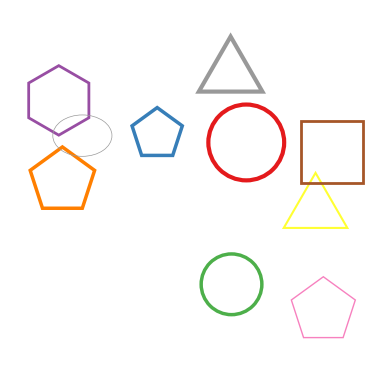[{"shape": "circle", "thickness": 3, "radius": 0.49, "center": [0.64, 0.63]}, {"shape": "pentagon", "thickness": 2.5, "radius": 0.34, "center": [0.408, 0.652]}, {"shape": "circle", "thickness": 2.5, "radius": 0.39, "center": [0.601, 0.262]}, {"shape": "hexagon", "thickness": 2, "radius": 0.45, "center": [0.153, 0.739]}, {"shape": "pentagon", "thickness": 2.5, "radius": 0.44, "center": [0.162, 0.53]}, {"shape": "triangle", "thickness": 1.5, "radius": 0.48, "center": [0.82, 0.456]}, {"shape": "square", "thickness": 2, "radius": 0.4, "center": [0.863, 0.604]}, {"shape": "pentagon", "thickness": 1, "radius": 0.44, "center": [0.84, 0.194]}, {"shape": "triangle", "thickness": 3, "radius": 0.48, "center": [0.599, 0.81]}, {"shape": "oval", "thickness": 0.5, "radius": 0.38, "center": [0.214, 0.648]}]